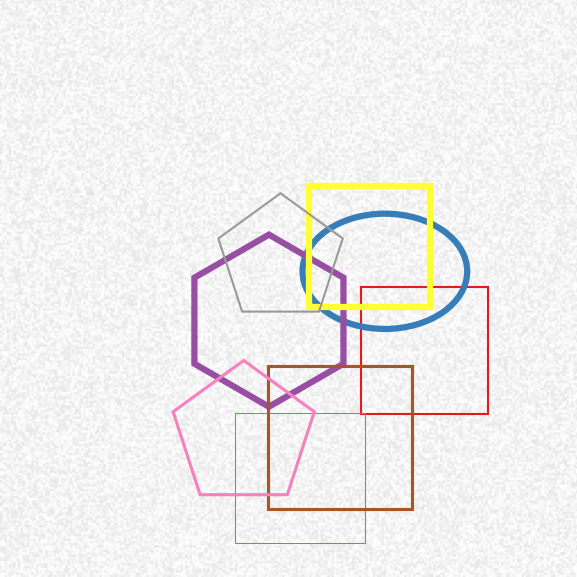[{"shape": "square", "thickness": 1, "radius": 0.55, "center": [0.735, 0.392]}, {"shape": "oval", "thickness": 3, "radius": 0.71, "center": [0.666, 0.529]}, {"shape": "square", "thickness": 0.5, "radius": 0.56, "center": [0.52, 0.171]}, {"shape": "hexagon", "thickness": 3, "radius": 0.74, "center": [0.466, 0.444]}, {"shape": "square", "thickness": 3, "radius": 0.52, "center": [0.639, 0.573]}, {"shape": "square", "thickness": 1.5, "radius": 0.62, "center": [0.589, 0.241]}, {"shape": "pentagon", "thickness": 1.5, "radius": 0.64, "center": [0.422, 0.246]}, {"shape": "pentagon", "thickness": 1, "radius": 0.57, "center": [0.486, 0.551]}]